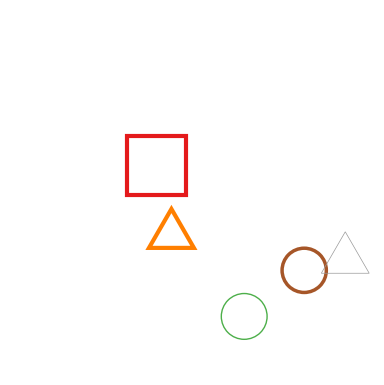[{"shape": "square", "thickness": 3, "radius": 0.38, "center": [0.406, 0.57]}, {"shape": "circle", "thickness": 1, "radius": 0.3, "center": [0.634, 0.178]}, {"shape": "triangle", "thickness": 3, "radius": 0.34, "center": [0.445, 0.39]}, {"shape": "circle", "thickness": 2.5, "radius": 0.29, "center": [0.79, 0.298]}, {"shape": "triangle", "thickness": 0.5, "radius": 0.36, "center": [0.897, 0.326]}]